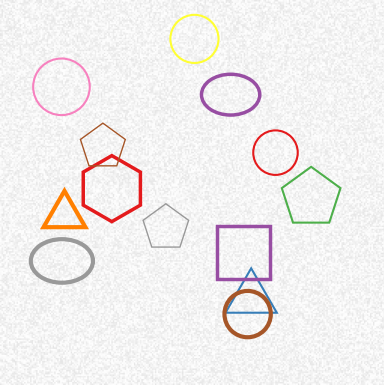[{"shape": "circle", "thickness": 1.5, "radius": 0.29, "center": [0.716, 0.604]}, {"shape": "hexagon", "thickness": 2.5, "radius": 0.43, "center": [0.29, 0.51]}, {"shape": "triangle", "thickness": 1.5, "radius": 0.38, "center": [0.652, 0.226]}, {"shape": "pentagon", "thickness": 1.5, "radius": 0.4, "center": [0.808, 0.487]}, {"shape": "oval", "thickness": 2.5, "radius": 0.38, "center": [0.599, 0.754]}, {"shape": "square", "thickness": 2.5, "radius": 0.34, "center": [0.632, 0.343]}, {"shape": "triangle", "thickness": 3, "radius": 0.31, "center": [0.167, 0.441]}, {"shape": "circle", "thickness": 1.5, "radius": 0.31, "center": [0.505, 0.899]}, {"shape": "circle", "thickness": 3, "radius": 0.3, "center": [0.643, 0.184]}, {"shape": "pentagon", "thickness": 1, "radius": 0.31, "center": [0.267, 0.619]}, {"shape": "circle", "thickness": 1.5, "radius": 0.37, "center": [0.16, 0.774]}, {"shape": "pentagon", "thickness": 1, "radius": 0.31, "center": [0.431, 0.409]}, {"shape": "oval", "thickness": 3, "radius": 0.4, "center": [0.161, 0.322]}]